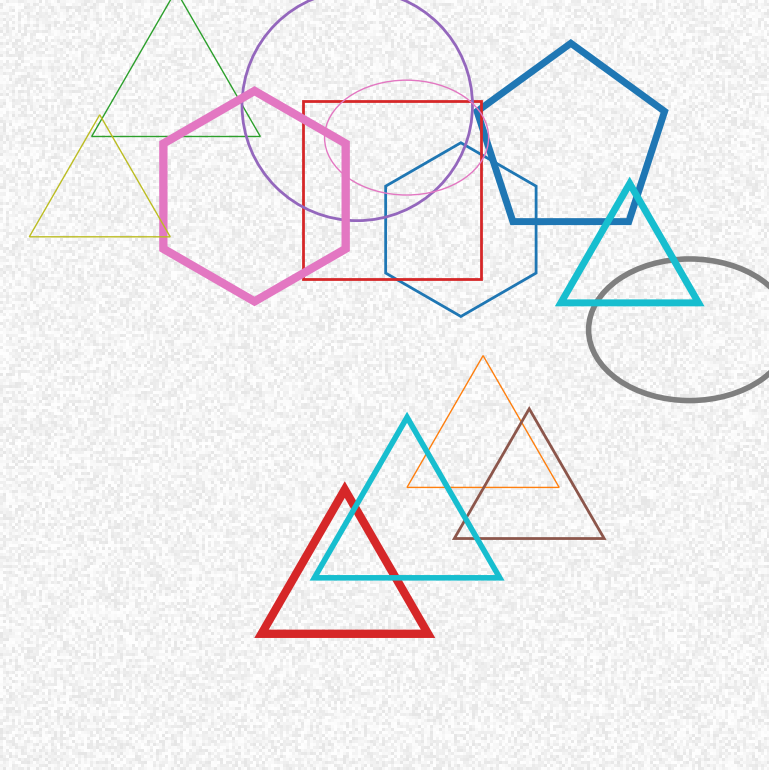[{"shape": "hexagon", "thickness": 1, "radius": 0.56, "center": [0.599, 0.702]}, {"shape": "pentagon", "thickness": 2.5, "radius": 0.64, "center": [0.741, 0.816]}, {"shape": "triangle", "thickness": 0.5, "radius": 0.57, "center": [0.627, 0.424]}, {"shape": "triangle", "thickness": 0.5, "radius": 0.63, "center": [0.229, 0.886]}, {"shape": "triangle", "thickness": 3, "radius": 0.62, "center": [0.448, 0.239]}, {"shape": "square", "thickness": 1, "radius": 0.58, "center": [0.509, 0.754]}, {"shape": "circle", "thickness": 1, "radius": 0.75, "center": [0.464, 0.863]}, {"shape": "triangle", "thickness": 1, "radius": 0.56, "center": [0.687, 0.357]}, {"shape": "hexagon", "thickness": 3, "radius": 0.68, "center": [0.331, 0.745]}, {"shape": "oval", "thickness": 0.5, "radius": 0.53, "center": [0.528, 0.821]}, {"shape": "oval", "thickness": 2, "radius": 0.66, "center": [0.896, 0.572]}, {"shape": "triangle", "thickness": 0.5, "radius": 0.53, "center": [0.13, 0.745]}, {"shape": "triangle", "thickness": 2, "radius": 0.69, "center": [0.529, 0.319]}, {"shape": "triangle", "thickness": 2.5, "radius": 0.52, "center": [0.818, 0.658]}]